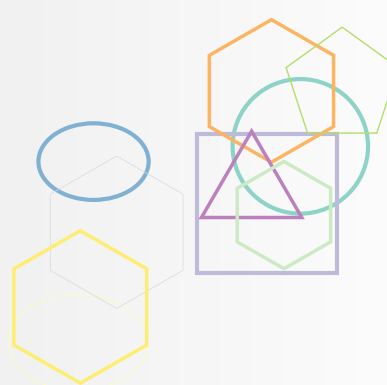[{"shape": "circle", "thickness": 3, "radius": 0.87, "center": [0.775, 0.62]}, {"shape": "oval", "thickness": 0.5, "radius": 0.89, "center": [0.201, 0.11]}, {"shape": "square", "thickness": 3, "radius": 0.9, "center": [0.69, 0.472]}, {"shape": "oval", "thickness": 3, "radius": 0.71, "center": [0.241, 0.58]}, {"shape": "hexagon", "thickness": 2.5, "radius": 0.93, "center": [0.701, 0.764]}, {"shape": "pentagon", "thickness": 1, "radius": 0.76, "center": [0.883, 0.777]}, {"shape": "hexagon", "thickness": 0.5, "radius": 0.99, "center": [0.301, 0.397]}, {"shape": "triangle", "thickness": 2.5, "radius": 0.75, "center": [0.649, 0.51]}, {"shape": "hexagon", "thickness": 2.5, "radius": 0.7, "center": [0.733, 0.441]}, {"shape": "hexagon", "thickness": 2.5, "radius": 0.99, "center": [0.207, 0.203]}]